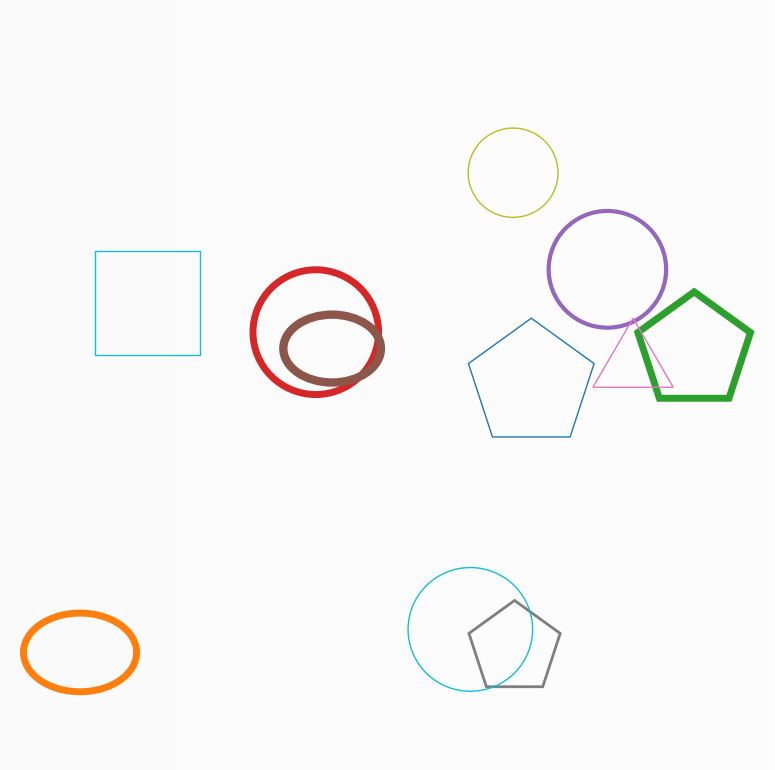[{"shape": "pentagon", "thickness": 0.5, "radius": 0.43, "center": [0.686, 0.501]}, {"shape": "oval", "thickness": 2.5, "radius": 0.36, "center": [0.103, 0.153]}, {"shape": "pentagon", "thickness": 2.5, "radius": 0.38, "center": [0.896, 0.545]}, {"shape": "circle", "thickness": 2.5, "radius": 0.41, "center": [0.407, 0.569]}, {"shape": "circle", "thickness": 1.5, "radius": 0.38, "center": [0.784, 0.65]}, {"shape": "oval", "thickness": 3, "radius": 0.31, "center": [0.429, 0.547]}, {"shape": "triangle", "thickness": 0.5, "radius": 0.3, "center": [0.817, 0.527]}, {"shape": "pentagon", "thickness": 1, "radius": 0.31, "center": [0.664, 0.158]}, {"shape": "circle", "thickness": 0.5, "radius": 0.29, "center": [0.662, 0.776]}, {"shape": "circle", "thickness": 0.5, "radius": 0.4, "center": [0.607, 0.183]}, {"shape": "square", "thickness": 0.5, "radius": 0.34, "center": [0.19, 0.607]}]